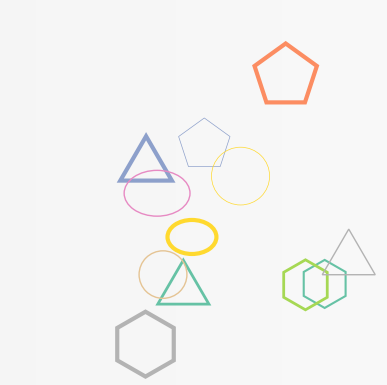[{"shape": "hexagon", "thickness": 1.5, "radius": 0.31, "center": [0.838, 0.262]}, {"shape": "triangle", "thickness": 2, "radius": 0.38, "center": [0.473, 0.248]}, {"shape": "pentagon", "thickness": 3, "radius": 0.42, "center": [0.737, 0.802]}, {"shape": "triangle", "thickness": 3, "radius": 0.38, "center": [0.377, 0.569]}, {"shape": "pentagon", "thickness": 0.5, "radius": 0.35, "center": [0.527, 0.624]}, {"shape": "oval", "thickness": 1, "radius": 0.42, "center": [0.405, 0.498]}, {"shape": "hexagon", "thickness": 2, "radius": 0.32, "center": [0.788, 0.26]}, {"shape": "circle", "thickness": 0.5, "radius": 0.38, "center": [0.621, 0.543]}, {"shape": "oval", "thickness": 3, "radius": 0.32, "center": [0.495, 0.384]}, {"shape": "circle", "thickness": 1, "radius": 0.31, "center": [0.421, 0.287]}, {"shape": "hexagon", "thickness": 3, "radius": 0.42, "center": [0.375, 0.106]}, {"shape": "triangle", "thickness": 1, "radius": 0.39, "center": [0.9, 0.326]}]